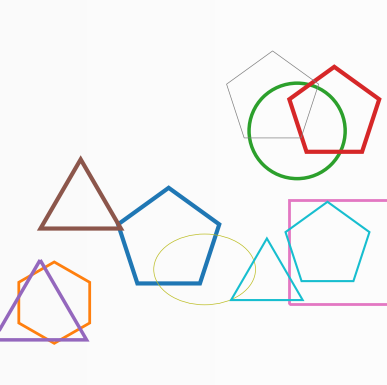[{"shape": "pentagon", "thickness": 3, "radius": 0.69, "center": [0.435, 0.375]}, {"shape": "hexagon", "thickness": 2, "radius": 0.53, "center": [0.14, 0.214]}, {"shape": "circle", "thickness": 2.5, "radius": 0.62, "center": [0.767, 0.66]}, {"shape": "pentagon", "thickness": 3, "radius": 0.61, "center": [0.863, 0.704]}, {"shape": "triangle", "thickness": 2.5, "radius": 0.69, "center": [0.104, 0.186]}, {"shape": "triangle", "thickness": 3, "radius": 0.6, "center": [0.208, 0.466]}, {"shape": "square", "thickness": 2, "radius": 0.68, "center": [0.881, 0.346]}, {"shape": "pentagon", "thickness": 0.5, "radius": 0.62, "center": [0.704, 0.743]}, {"shape": "oval", "thickness": 0.5, "radius": 0.66, "center": [0.528, 0.3]}, {"shape": "triangle", "thickness": 1.5, "radius": 0.53, "center": [0.689, 0.274]}, {"shape": "pentagon", "thickness": 1.5, "radius": 0.57, "center": [0.845, 0.362]}]